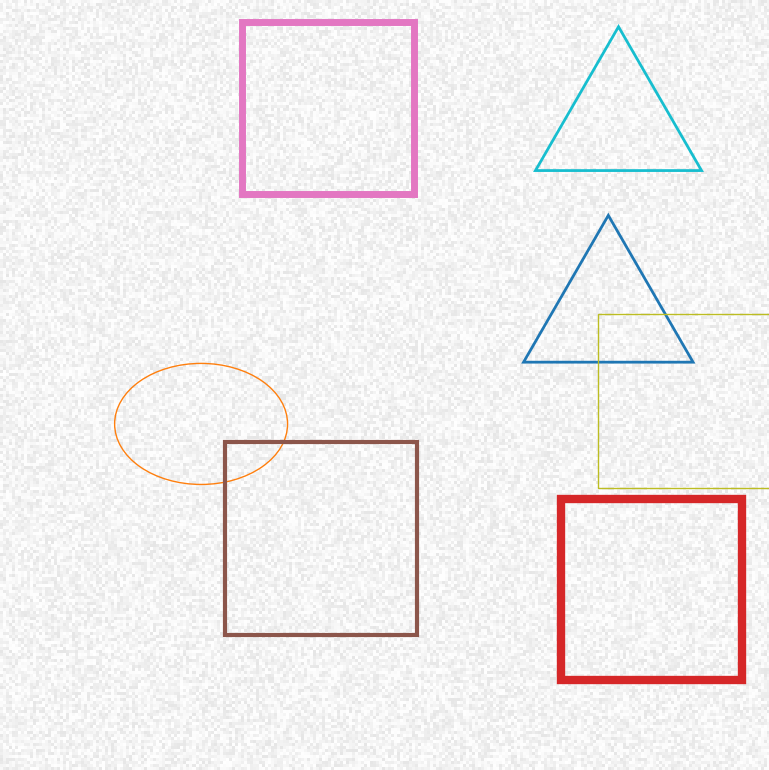[{"shape": "triangle", "thickness": 1, "radius": 0.64, "center": [0.79, 0.593]}, {"shape": "oval", "thickness": 0.5, "radius": 0.56, "center": [0.261, 0.449]}, {"shape": "square", "thickness": 3, "radius": 0.59, "center": [0.846, 0.234]}, {"shape": "square", "thickness": 1.5, "radius": 0.62, "center": [0.417, 0.301]}, {"shape": "square", "thickness": 2.5, "radius": 0.56, "center": [0.426, 0.86]}, {"shape": "square", "thickness": 0.5, "radius": 0.56, "center": [0.89, 0.479]}, {"shape": "triangle", "thickness": 1, "radius": 0.62, "center": [0.803, 0.841]}]